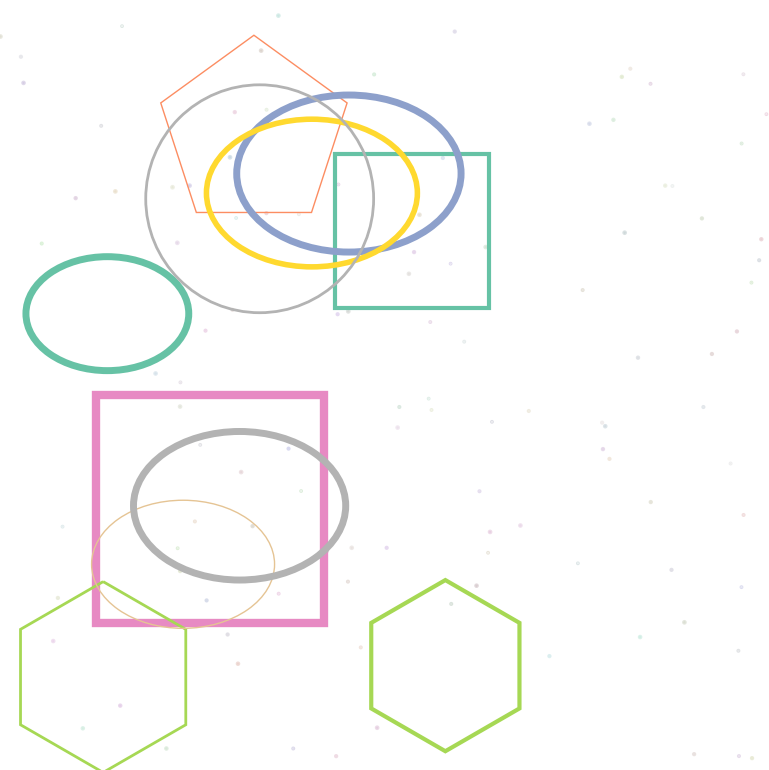[{"shape": "square", "thickness": 1.5, "radius": 0.5, "center": [0.535, 0.7]}, {"shape": "oval", "thickness": 2.5, "radius": 0.53, "center": [0.139, 0.593]}, {"shape": "pentagon", "thickness": 0.5, "radius": 0.64, "center": [0.33, 0.827]}, {"shape": "oval", "thickness": 2.5, "radius": 0.73, "center": [0.453, 0.775]}, {"shape": "square", "thickness": 3, "radius": 0.74, "center": [0.273, 0.339]}, {"shape": "hexagon", "thickness": 1.5, "radius": 0.56, "center": [0.578, 0.136]}, {"shape": "hexagon", "thickness": 1, "radius": 0.62, "center": [0.134, 0.121]}, {"shape": "oval", "thickness": 2, "radius": 0.68, "center": [0.405, 0.749]}, {"shape": "oval", "thickness": 0.5, "radius": 0.59, "center": [0.238, 0.267]}, {"shape": "oval", "thickness": 2.5, "radius": 0.69, "center": [0.311, 0.343]}, {"shape": "circle", "thickness": 1, "radius": 0.74, "center": [0.337, 0.742]}]